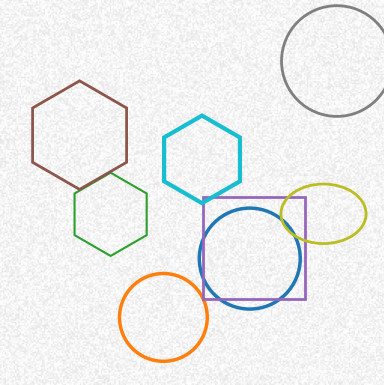[{"shape": "circle", "thickness": 2.5, "radius": 0.66, "center": [0.649, 0.328]}, {"shape": "circle", "thickness": 2.5, "radius": 0.57, "center": [0.424, 0.176]}, {"shape": "hexagon", "thickness": 1.5, "radius": 0.54, "center": [0.287, 0.443]}, {"shape": "square", "thickness": 2, "radius": 0.66, "center": [0.66, 0.356]}, {"shape": "hexagon", "thickness": 2, "radius": 0.7, "center": [0.207, 0.649]}, {"shape": "circle", "thickness": 2, "radius": 0.72, "center": [0.875, 0.841]}, {"shape": "oval", "thickness": 2, "radius": 0.55, "center": [0.84, 0.445]}, {"shape": "hexagon", "thickness": 3, "radius": 0.57, "center": [0.525, 0.586]}]